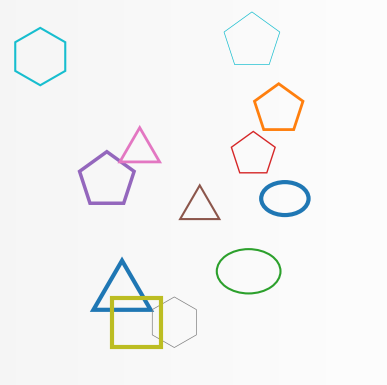[{"shape": "triangle", "thickness": 3, "radius": 0.43, "center": [0.315, 0.238]}, {"shape": "oval", "thickness": 3, "radius": 0.31, "center": [0.735, 0.484]}, {"shape": "pentagon", "thickness": 2, "radius": 0.33, "center": [0.719, 0.717]}, {"shape": "oval", "thickness": 1.5, "radius": 0.41, "center": [0.642, 0.295]}, {"shape": "pentagon", "thickness": 1, "radius": 0.3, "center": [0.654, 0.599]}, {"shape": "pentagon", "thickness": 2.5, "radius": 0.37, "center": [0.276, 0.532]}, {"shape": "triangle", "thickness": 1.5, "radius": 0.29, "center": [0.515, 0.46]}, {"shape": "triangle", "thickness": 2, "radius": 0.3, "center": [0.361, 0.609]}, {"shape": "hexagon", "thickness": 0.5, "radius": 0.33, "center": [0.45, 0.163]}, {"shape": "square", "thickness": 3, "radius": 0.32, "center": [0.352, 0.163]}, {"shape": "pentagon", "thickness": 0.5, "radius": 0.38, "center": [0.65, 0.893]}, {"shape": "hexagon", "thickness": 1.5, "radius": 0.37, "center": [0.104, 0.853]}]